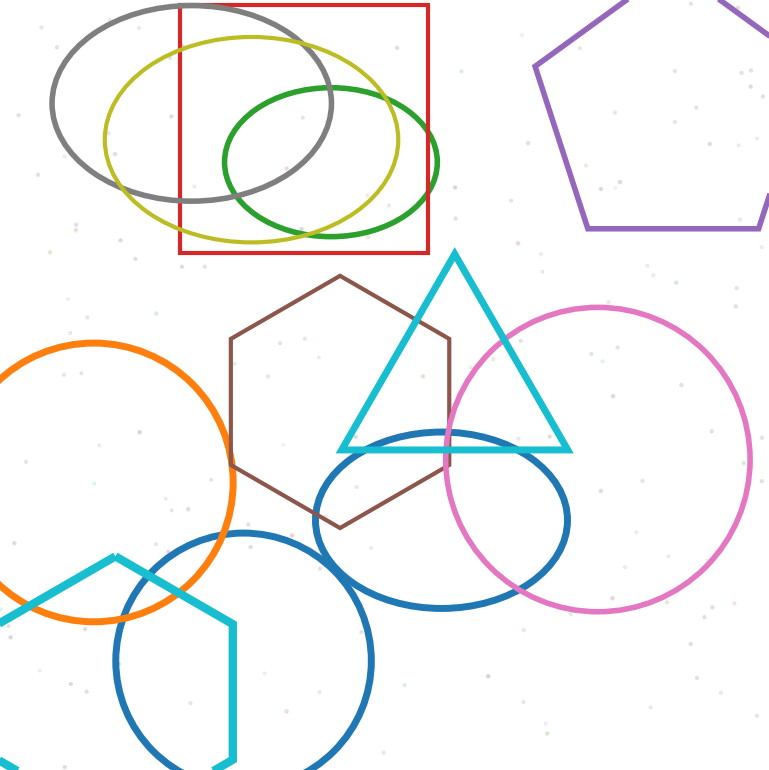[{"shape": "circle", "thickness": 2.5, "radius": 0.83, "center": [0.316, 0.142]}, {"shape": "oval", "thickness": 2.5, "radius": 0.82, "center": [0.573, 0.324]}, {"shape": "circle", "thickness": 2.5, "radius": 0.9, "center": [0.122, 0.373]}, {"shape": "oval", "thickness": 2, "radius": 0.69, "center": [0.43, 0.789]}, {"shape": "square", "thickness": 1.5, "radius": 0.81, "center": [0.395, 0.832]}, {"shape": "pentagon", "thickness": 2, "radius": 0.94, "center": [0.874, 0.855]}, {"shape": "hexagon", "thickness": 1.5, "radius": 0.82, "center": [0.442, 0.478]}, {"shape": "circle", "thickness": 2, "radius": 0.99, "center": [0.776, 0.403]}, {"shape": "oval", "thickness": 2, "radius": 0.91, "center": [0.249, 0.866]}, {"shape": "oval", "thickness": 1.5, "radius": 0.95, "center": [0.327, 0.819]}, {"shape": "triangle", "thickness": 2.5, "radius": 0.85, "center": [0.591, 0.5]}, {"shape": "hexagon", "thickness": 3, "radius": 0.88, "center": [0.15, 0.101]}]